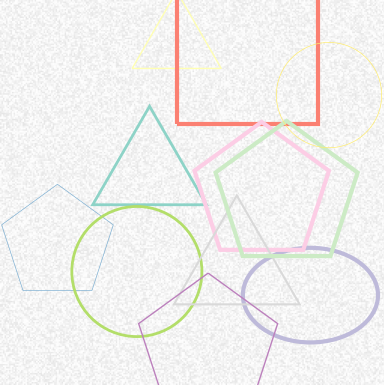[{"shape": "triangle", "thickness": 2, "radius": 0.85, "center": [0.389, 0.553]}, {"shape": "triangle", "thickness": 1, "radius": 0.67, "center": [0.459, 0.889]}, {"shape": "oval", "thickness": 3, "radius": 0.88, "center": [0.806, 0.233]}, {"shape": "square", "thickness": 3, "radius": 0.91, "center": [0.643, 0.86]}, {"shape": "pentagon", "thickness": 0.5, "radius": 0.76, "center": [0.149, 0.369]}, {"shape": "circle", "thickness": 2, "radius": 0.84, "center": [0.356, 0.295]}, {"shape": "pentagon", "thickness": 3, "radius": 0.92, "center": [0.68, 0.5]}, {"shape": "triangle", "thickness": 1.5, "radius": 0.94, "center": [0.615, 0.304]}, {"shape": "pentagon", "thickness": 1, "radius": 0.95, "center": [0.541, 0.101]}, {"shape": "pentagon", "thickness": 3, "radius": 0.97, "center": [0.744, 0.492]}, {"shape": "circle", "thickness": 0.5, "radius": 0.68, "center": [0.855, 0.753]}]